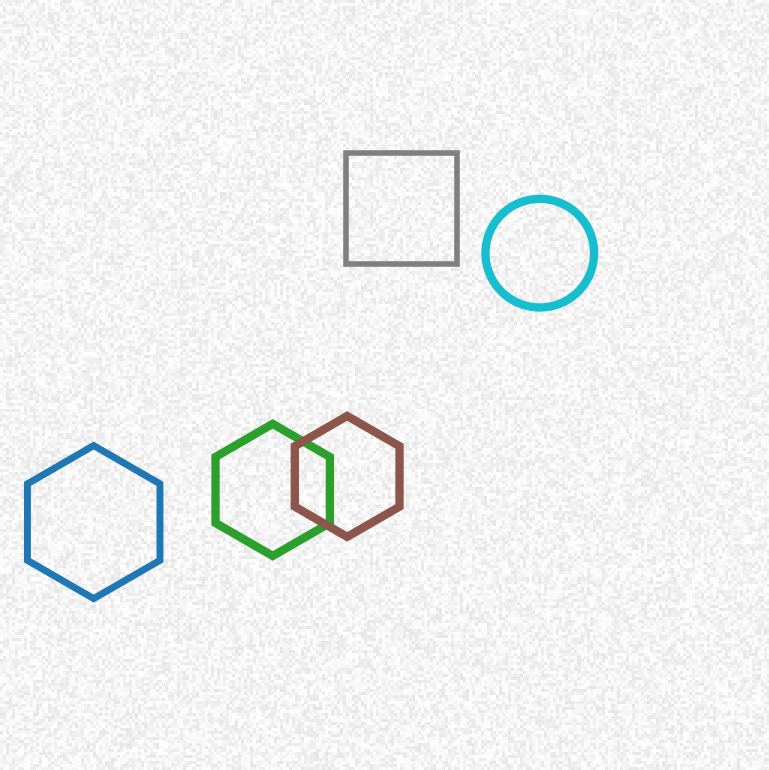[{"shape": "hexagon", "thickness": 2.5, "radius": 0.5, "center": [0.122, 0.322]}, {"shape": "hexagon", "thickness": 3, "radius": 0.43, "center": [0.354, 0.364]}, {"shape": "hexagon", "thickness": 3, "radius": 0.39, "center": [0.451, 0.381]}, {"shape": "square", "thickness": 2, "radius": 0.36, "center": [0.521, 0.729]}, {"shape": "circle", "thickness": 3, "radius": 0.35, "center": [0.701, 0.671]}]